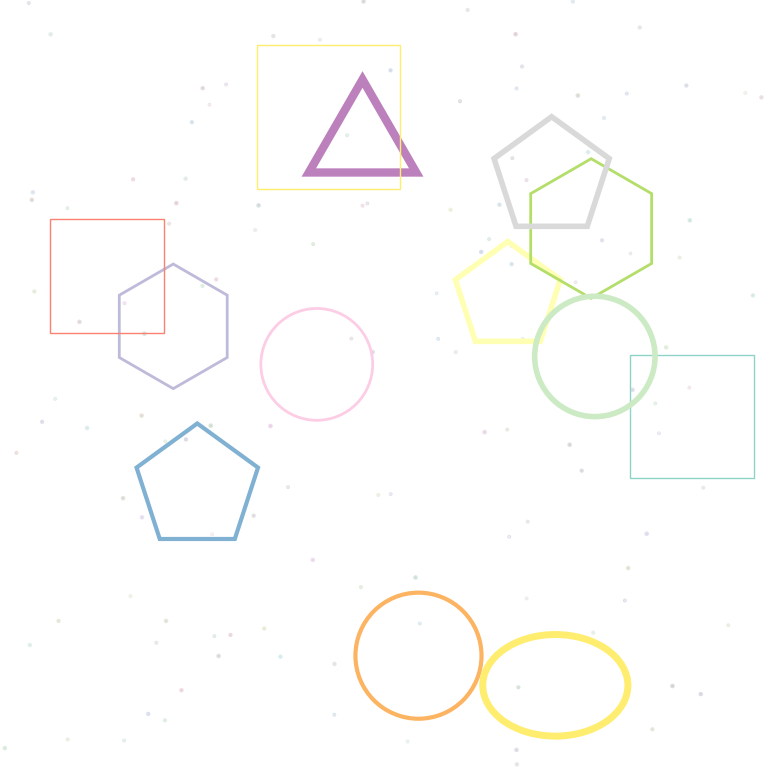[{"shape": "square", "thickness": 0.5, "radius": 0.4, "center": [0.898, 0.459]}, {"shape": "pentagon", "thickness": 2, "radius": 0.36, "center": [0.659, 0.615]}, {"shape": "hexagon", "thickness": 1, "radius": 0.4, "center": [0.225, 0.576]}, {"shape": "square", "thickness": 0.5, "radius": 0.37, "center": [0.139, 0.641]}, {"shape": "pentagon", "thickness": 1.5, "radius": 0.41, "center": [0.256, 0.367]}, {"shape": "circle", "thickness": 1.5, "radius": 0.41, "center": [0.543, 0.148]}, {"shape": "hexagon", "thickness": 1, "radius": 0.45, "center": [0.768, 0.703]}, {"shape": "circle", "thickness": 1, "radius": 0.36, "center": [0.411, 0.527]}, {"shape": "pentagon", "thickness": 2, "radius": 0.39, "center": [0.716, 0.77]}, {"shape": "triangle", "thickness": 3, "radius": 0.4, "center": [0.471, 0.816]}, {"shape": "circle", "thickness": 2, "radius": 0.39, "center": [0.773, 0.537]}, {"shape": "oval", "thickness": 2.5, "radius": 0.47, "center": [0.721, 0.11]}, {"shape": "square", "thickness": 0.5, "radius": 0.47, "center": [0.427, 0.848]}]